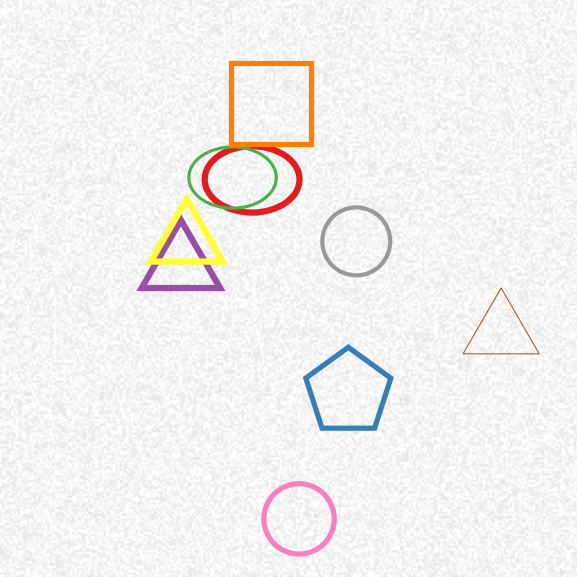[{"shape": "oval", "thickness": 3, "radius": 0.41, "center": [0.437, 0.689]}, {"shape": "pentagon", "thickness": 2.5, "radius": 0.39, "center": [0.603, 0.32]}, {"shape": "oval", "thickness": 1.5, "radius": 0.38, "center": [0.403, 0.692]}, {"shape": "triangle", "thickness": 3, "radius": 0.39, "center": [0.313, 0.54]}, {"shape": "square", "thickness": 2.5, "radius": 0.35, "center": [0.47, 0.82]}, {"shape": "triangle", "thickness": 3, "radius": 0.36, "center": [0.323, 0.582]}, {"shape": "triangle", "thickness": 0.5, "radius": 0.38, "center": [0.868, 0.424]}, {"shape": "circle", "thickness": 2.5, "radius": 0.3, "center": [0.518, 0.101]}, {"shape": "circle", "thickness": 2, "radius": 0.29, "center": [0.617, 0.581]}]